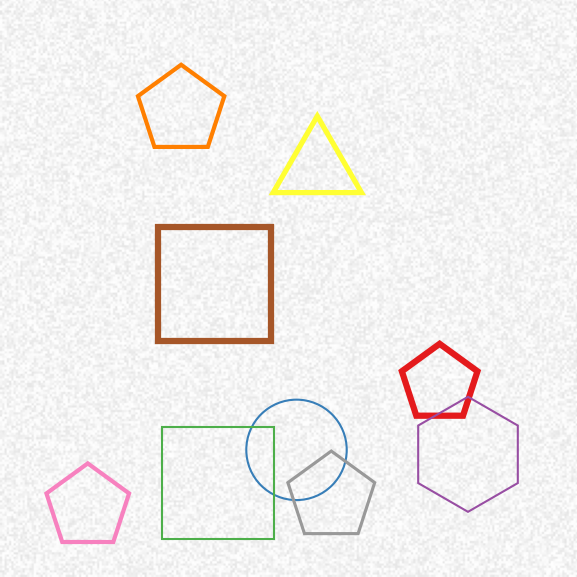[{"shape": "pentagon", "thickness": 3, "radius": 0.34, "center": [0.761, 0.335]}, {"shape": "circle", "thickness": 1, "radius": 0.43, "center": [0.513, 0.22]}, {"shape": "square", "thickness": 1, "radius": 0.49, "center": [0.377, 0.163]}, {"shape": "hexagon", "thickness": 1, "radius": 0.5, "center": [0.81, 0.212]}, {"shape": "pentagon", "thickness": 2, "radius": 0.39, "center": [0.314, 0.808]}, {"shape": "triangle", "thickness": 2.5, "radius": 0.44, "center": [0.549, 0.71]}, {"shape": "square", "thickness": 3, "radius": 0.49, "center": [0.372, 0.508]}, {"shape": "pentagon", "thickness": 2, "radius": 0.38, "center": [0.152, 0.121]}, {"shape": "pentagon", "thickness": 1.5, "radius": 0.4, "center": [0.574, 0.139]}]